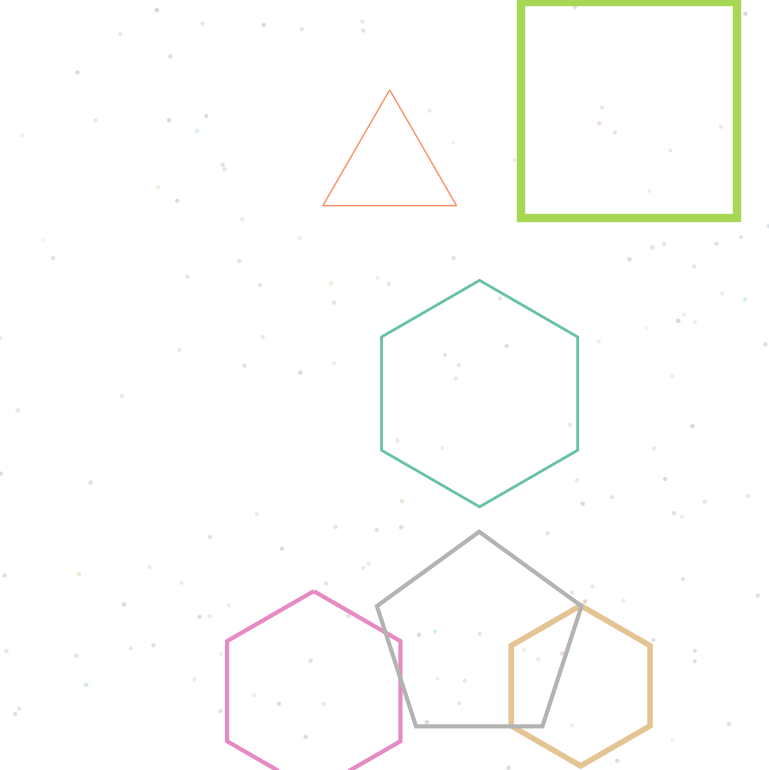[{"shape": "hexagon", "thickness": 1, "radius": 0.74, "center": [0.623, 0.489]}, {"shape": "triangle", "thickness": 0.5, "radius": 0.5, "center": [0.506, 0.783]}, {"shape": "hexagon", "thickness": 1.5, "radius": 0.65, "center": [0.407, 0.102]}, {"shape": "square", "thickness": 3, "radius": 0.7, "center": [0.816, 0.857]}, {"shape": "hexagon", "thickness": 2, "radius": 0.52, "center": [0.754, 0.109]}, {"shape": "pentagon", "thickness": 1.5, "radius": 0.7, "center": [0.622, 0.17]}]